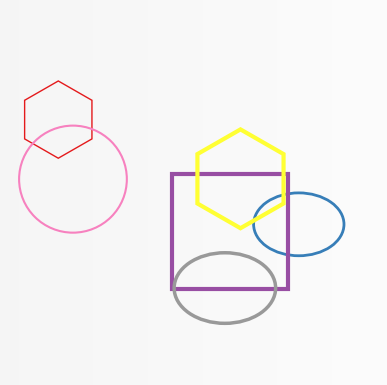[{"shape": "hexagon", "thickness": 1, "radius": 0.5, "center": [0.15, 0.689]}, {"shape": "oval", "thickness": 2, "radius": 0.58, "center": [0.771, 0.417]}, {"shape": "square", "thickness": 3, "radius": 0.75, "center": [0.594, 0.399]}, {"shape": "hexagon", "thickness": 3, "radius": 0.64, "center": [0.621, 0.536]}, {"shape": "circle", "thickness": 1.5, "radius": 0.7, "center": [0.188, 0.535]}, {"shape": "oval", "thickness": 2.5, "radius": 0.65, "center": [0.58, 0.252]}]